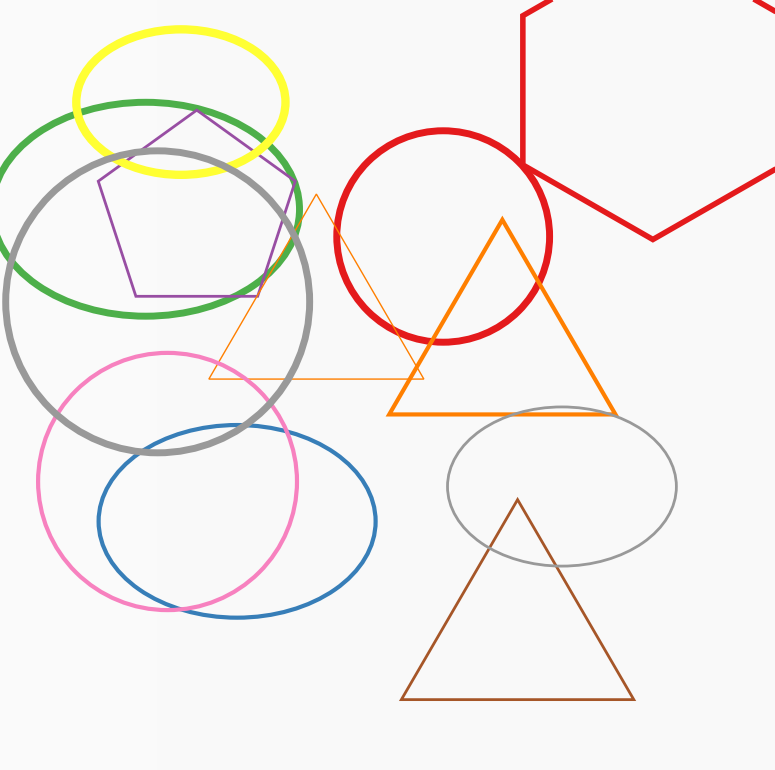[{"shape": "circle", "thickness": 2.5, "radius": 0.69, "center": [0.572, 0.693]}, {"shape": "hexagon", "thickness": 2, "radius": 0.97, "center": [0.842, 0.883]}, {"shape": "oval", "thickness": 1.5, "radius": 0.89, "center": [0.306, 0.323]}, {"shape": "oval", "thickness": 2.5, "radius": 0.99, "center": [0.188, 0.728]}, {"shape": "pentagon", "thickness": 1, "radius": 0.67, "center": [0.254, 0.723]}, {"shape": "triangle", "thickness": 0.5, "radius": 0.8, "center": [0.408, 0.588]}, {"shape": "triangle", "thickness": 1.5, "radius": 0.84, "center": [0.648, 0.546]}, {"shape": "oval", "thickness": 3, "radius": 0.67, "center": [0.233, 0.867]}, {"shape": "triangle", "thickness": 1, "radius": 0.87, "center": [0.668, 0.178]}, {"shape": "circle", "thickness": 1.5, "radius": 0.84, "center": [0.216, 0.375]}, {"shape": "circle", "thickness": 2.5, "radius": 0.98, "center": [0.203, 0.608]}, {"shape": "oval", "thickness": 1, "radius": 0.74, "center": [0.725, 0.368]}]